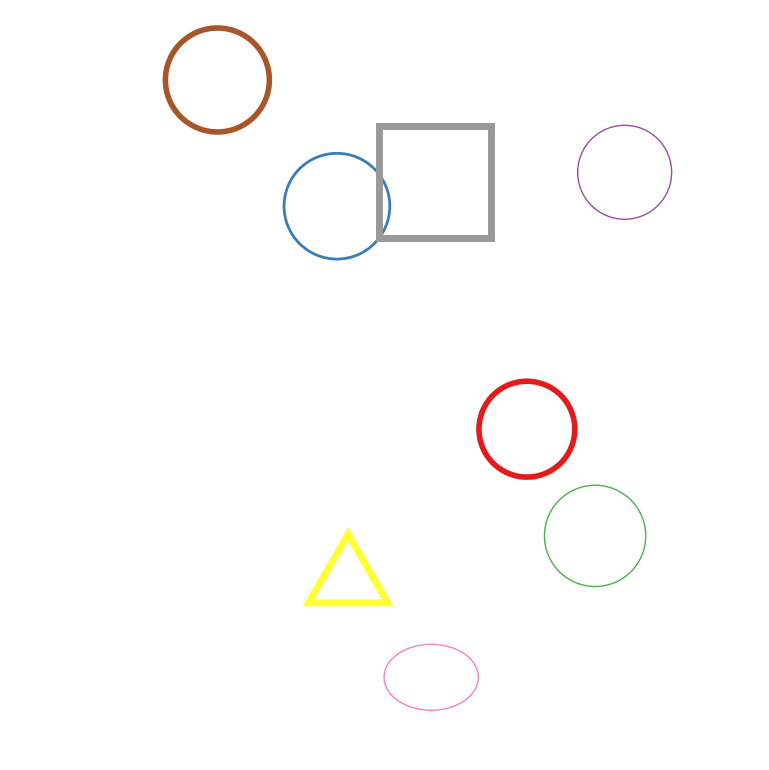[{"shape": "circle", "thickness": 2, "radius": 0.31, "center": [0.684, 0.443]}, {"shape": "circle", "thickness": 1, "radius": 0.34, "center": [0.438, 0.732]}, {"shape": "circle", "thickness": 0.5, "radius": 0.33, "center": [0.773, 0.304]}, {"shape": "circle", "thickness": 0.5, "radius": 0.31, "center": [0.811, 0.776]}, {"shape": "triangle", "thickness": 2.5, "radius": 0.3, "center": [0.452, 0.247]}, {"shape": "circle", "thickness": 2, "radius": 0.34, "center": [0.282, 0.896]}, {"shape": "oval", "thickness": 0.5, "radius": 0.31, "center": [0.56, 0.12]}, {"shape": "square", "thickness": 2.5, "radius": 0.36, "center": [0.565, 0.763]}]